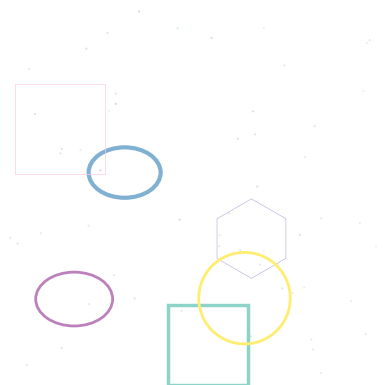[{"shape": "square", "thickness": 2.5, "radius": 0.52, "center": [0.539, 0.105]}, {"shape": "hexagon", "thickness": 0.5, "radius": 0.52, "center": [0.653, 0.38]}, {"shape": "oval", "thickness": 3, "radius": 0.47, "center": [0.324, 0.552]}, {"shape": "square", "thickness": 0.5, "radius": 0.58, "center": [0.156, 0.666]}, {"shape": "oval", "thickness": 2, "radius": 0.5, "center": [0.193, 0.223]}, {"shape": "circle", "thickness": 2, "radius": 0.59, "center": [0.635, 0.226]}]